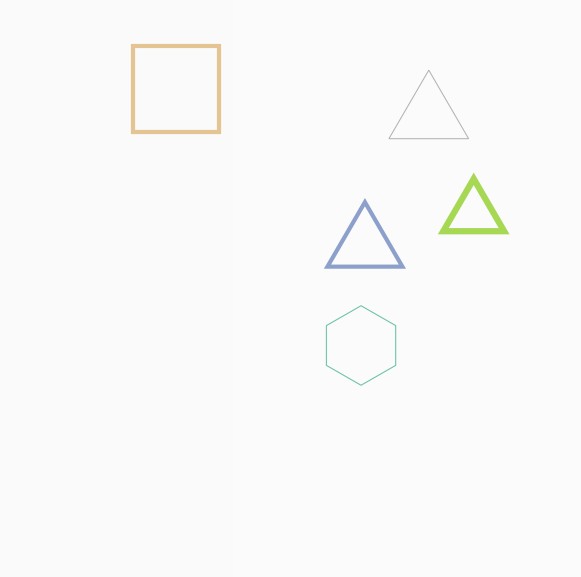[{"shape": "hexagon", "thickness": 0.5, "radius": 0.34, "center": [0.621, 0.401]}, {"shape": "triangle", "thickness": 2, "radius": 0.37, "center": [0.628, 0.575]}, {"shape": "triangle", "thickness": 3, "radius": 0.3, "center": [0.815, 0.629]}, {"shape": "square", "thickness": 2, "radius": 0.37, "center": [0.302, 0.845]}, {"shape": "triangle", "thickness": 0.5, "radius": 0.4, "center": [0.738, 0.799]}]